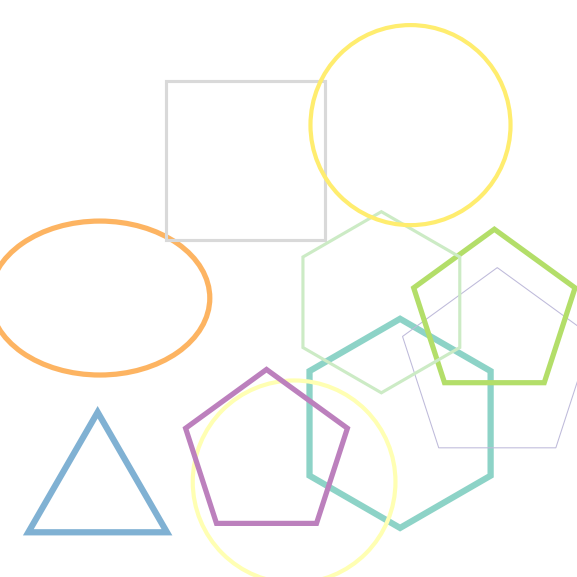[{"shape": "hexagon", "thickness": 3, "radius": 0.91, "center": [0.693, 0.266]}, {"shape": "circle", "thickness": 2, "radius": 0.88, "center": [0.509, 0.165]}, {"shape": "pentagon", "thickness": 0.5, "radius": 0.86, "center": [0.861, 0.363]}, {"shape": "triangle", "thickness": 3, "radius": 0.69, "center": [0.169, 0.147]}, {"shape": "oval", "thickness": 2.5, "radius": 0.95, "center": [0.173, 0.483]}, {"shape": "pentagon", "thickness": 2.5, "radius": 0.73, "center": [0.856, 0.455]}, {"shape": "square", "thickness": 1.5, "radius": 0.69, "center": [0.425, 0.722]}, {"shape": "pentagon", "thickness": 2.5, "radius": 0.74, "center": [0.461, 0.212]}, {"shape": "hexagon", "thickness": 1.5, "radius": 0.78, "center": [0.66, 0.476]}, {"shape": "circle", "thickness": 2, "radius": 0.87, "center": [0.711, 0.782]}]